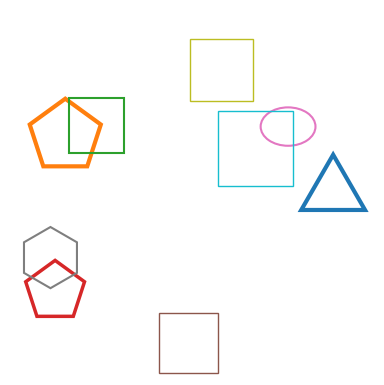[{"shape": "triangle", "thickness": 3, "radius": 0.48, "center": [0.865, 0.502]}, {"shape": "pentagon", "thickness": 3, "radius": 0.49, "center": [0.17, 0.647]}, {"shape": "square", "thickness": 1.5, "radius": 0.36, "center": [0.25, 0.673]}, {"shape": "pentagon", "thickness": 2.5, "radius": 0.4, "center": [0.143, 0.243]}, {"shape": "square", "thickness": 1, "radius": 0.38, "center": [0.489, 0.109]}, {"shape": "oval", "thickness": 1.5, "radius": 0.36, "center": [0.748, 0.671]}, {"shape": "hexagon", "thickness": 1.5, "radius": 0.4, "center": [0.131, 0.331]}, {"shape": "square", "thickness": 1, "radius": 0.4, "center": [0.575, 0.819]}, {"shape": "square", "thickness": 1, "radius": 0.49, "center": [0.664, 0.614]}]